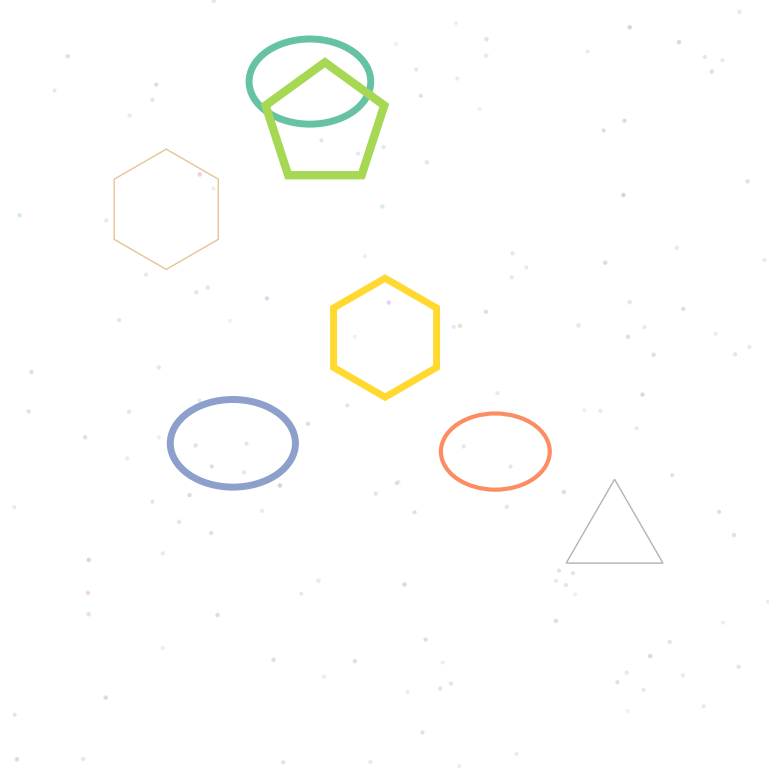[{"shape": "oval", "thickness": 2.5, "radius": 0.39, "center": [0.402, 0.894]}, {"shape": "oval", "thickness": 1.5, "radius": 0.35, "center": [0.643, 0.414]}, {"shape": "oval", "thickness": 2.5, "radius": 0.41, "center": [0.302, 0.424]}, {"shape": "pentagon", "thickness": 3, "radius": 0.41, "center": [0.422, 0.838]}, {"shape": "hexagon", "thickness": 2.5, "radius": 0.39, "center": [0.5, 0.561]}, {"shape": "hexagon", "thickness": 0.5, "radius": 0.39, "center": [0.216, 0.728]}, {"shape": "triangle", "thickness": 0.5, "radius": 0.36, "center": [0.798, 0.305]}]